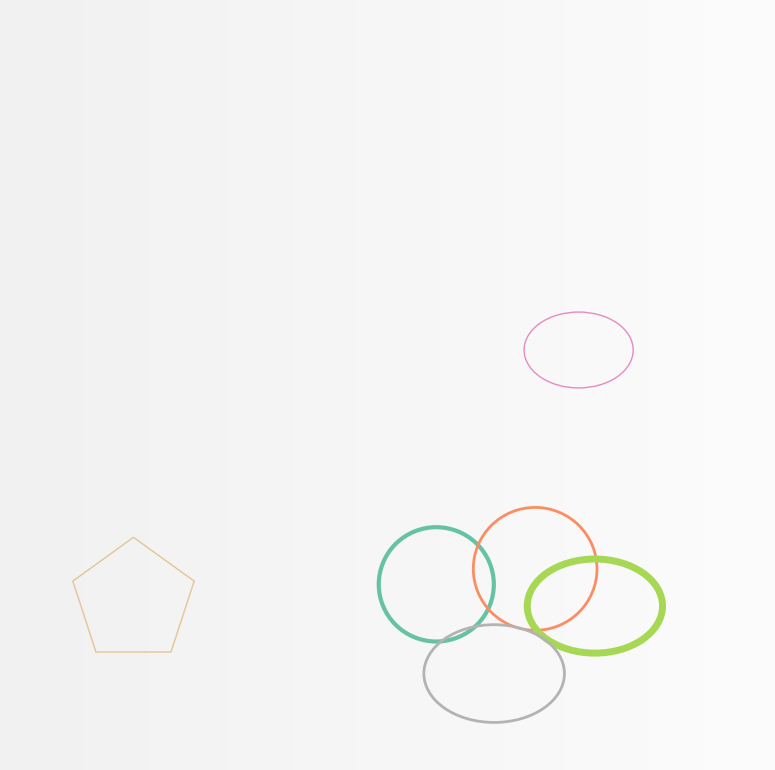[{"shape": "circle", "thickness": 1.5, "radius": 0.37, "center": [0.563, 0.241]}, {"shape": "circle", "thickness": 1, "radius": 0.4, "center": [0.691, 0.261]}, {"shape": "oval", "thickness": 0.5, "radius": 0.35, "center": [0.747, 0.545]}, {"shape": "oval", "thickness": 2.5, "radius": 0.44, "center": [0.768, 0.213]}, {"shape": "pentagon", "thickness": 0.5, "radius": 0.41, "center": [0.172, 0.22]}, {"shape": "oval", "thickness": 1, "radius": 0.45, "center": [0.638, 0.125]}]